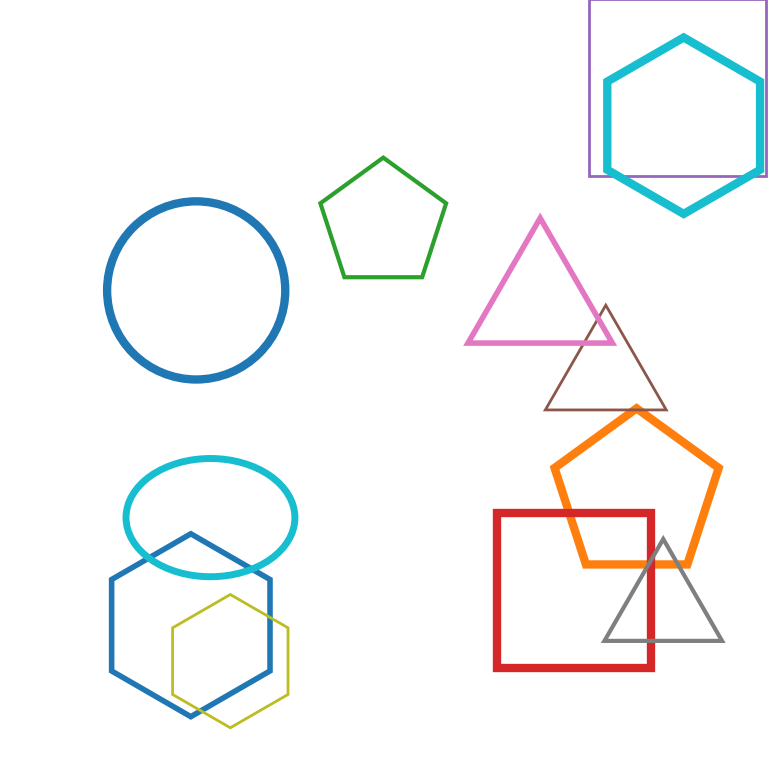[{"shape": "hexagon", "thickness": 2, "radius": 0.59, "center": [0.248, 0.188]}, {"shape": "circle", "thickness": 3, "radius": 0.58, "center": [0.255, 0.623]}, {"shape": "pentagon", "thickness": 3, "radius": 0.56, "center": [0.827, 0.358]}, {"shape": "pentagon", "thickness": 1.5, "radius": 0.43, "center": [0.498, 0.709]}, {"shape": "square", "thickness": 3, "radius": 0.5, "center": [0.745, 0.233]}, {"shape": "square", "thickness": 1, "radius": 0.57, "center": [0.879, 0.886]}, {"shape": "triangle", "thickness": 1, "radius": 0.45, "center": [0.787, 0.513]}, {"shape": "triangle", "thickness": 2, "radius": 0.54, "center": [0.702, 0.609]}, {"shape": "triangle", "thickness": 1.5, "radius": 0.44, "center": [0.861, 0.212]}, {"shape": "hexagon", "thickness": 1, "radius": 0.43, "center": [0.299, 0.141]}, {"shape": "oval", "thickness": 2.5, "radius": 0.55, "center": [0.273, 0.328]}, {"shape": "hexagon", "thickness": 3, "radius": 0.57, "center": [0.888, 0.837]}]